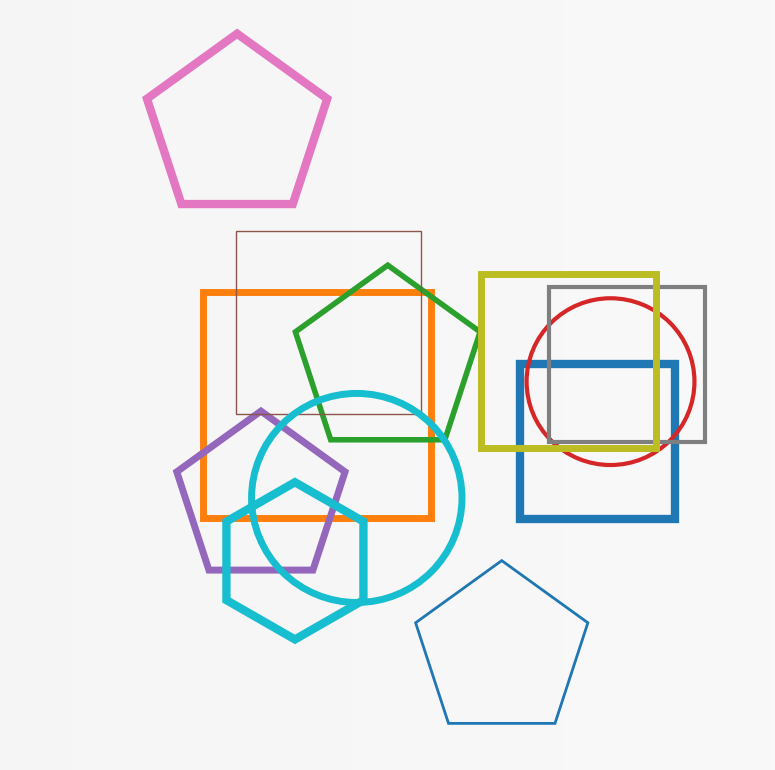[{"shape": "square", "thickness": 3, "radius": 0.5, "center": [0.77, 0.427]}, {"shape": "pentagon", "thickness": 1, "radius": 0.58, "center": [0.647, 0.155]}, {"shape": "square", "thickness": 2.5, "radius": 0.73, "center": [0.409, 0.474]}, {"shape": "pentagon", "thickness": 2, "radius": 0.63, "center": [0.5, 0.53]}, {"shape": "circle", "thickness": 1.5, "radius": 0.54, "center": [0.788, 0.504]}, {"shape": "pentagon", "thickness": 2.5, "radius": 0.57, "center": [0.337, 0.352]}, {"shape": "square", "thickness": 0.5, "radius": 0.59, "center": [0.424, 0.581]}, {"shape": "pentagon", "thickness": 3, "radius": 0.61, "center": [0.306, 0.834]}, {"shape": "square", "thickness": 1.5, "radius": 0.5, "center": [0.809, 0.527]}, {"shape": "square", "thickness": 2.5, "radius": 0.56, "center": [0.734, 0.531]}, {"shape": "circle", "thickness": 2.5, "radius": 0.68, "center": [0.46, 0.353]}, {"shape": "hexagon", "thickness": 3, "radius": 0.51, "center": [0.381, 0.272]}]